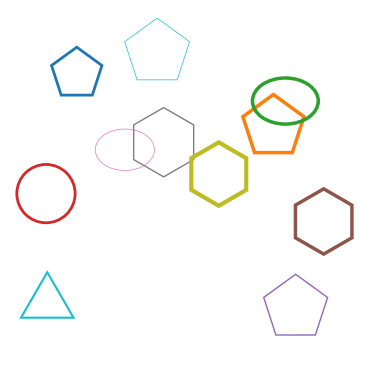[{"shape": "pentagon", "thickness": 2, "radius": 0.34, "center": [0.199, 0.809]}, {"shape": "pentagon", "thickness": 2.5, "radius": 0.42, "center": [0.71, 0.671]}, {"shape": "oval", "thickness": 2.5, "radius": 0.43, "center": [0.741, 0.738]}, {"shape": "circle", "thickness": 2, "radius": 0.38, "center": [0.119, 0.497]}, {"shape": "pentagon", "thickness": 1, "radius": 0.44, "center": [0.768, 0.2]}, {"shape": "hexagon", "thickness": 2.5, "radius": 0.42, "center": [0.841, 0.425]}, {"shape": "oval", "thickness": 0.5, "radius": 0.38, "center": [0.324, 0.611]}, {"shape": "hexagon", "thickness": 1, "radius": 0.45, "center": [0.425, 0.631]}, {"shape": "hexagon", "thickness": 3, "radius": 0.41, "center": [0.568, 0.548]}, {"shape": "pentagon", "thickness": 0.5, "radius": 0.44, "center": [0.408, 0.864]}, {"shape": "triangle", "thickness": 1.5, "radius": 0.39, "center": [0.123, 0.214]}]